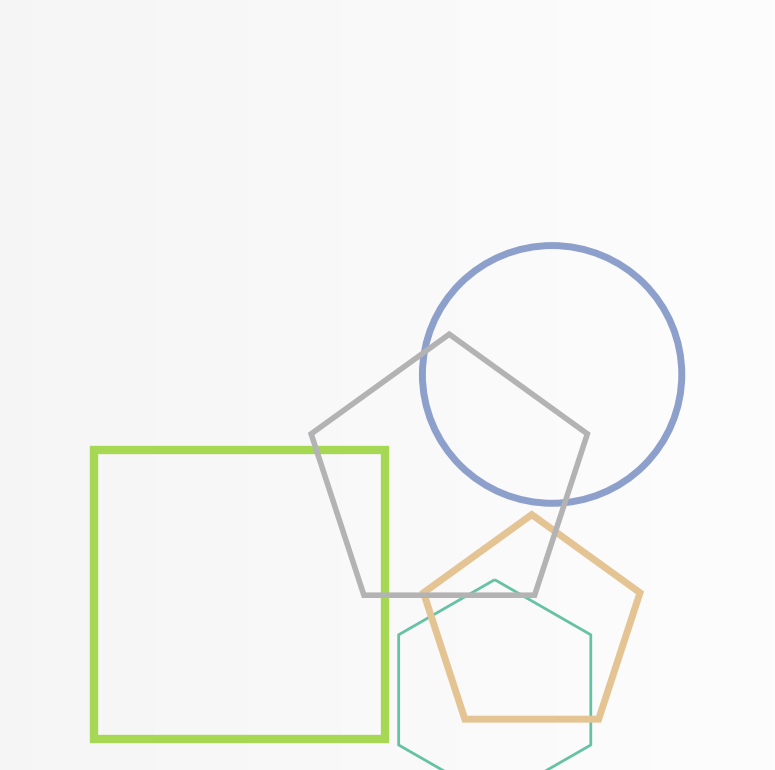[{"shape": "hexagon", "thickness": 1, "radius": 0.72, "center": [0.638, 0.104]}, {"shape": "circle", "thickness": 2.5, "radius": 0.84, "center": [0.712, 0.514]}, {"shape": "square", "thickness": 3, "radius": 0.94, "center": [0.309, 0.228]}, {"shape": "pentagon", "thickness": 2.5, "radius": 0.73, "center": [0.686, 0.185]}, {"shape": "pentagon", "thickness": 2, "radius": 0.94, "center": [0.58, 0.379]}]